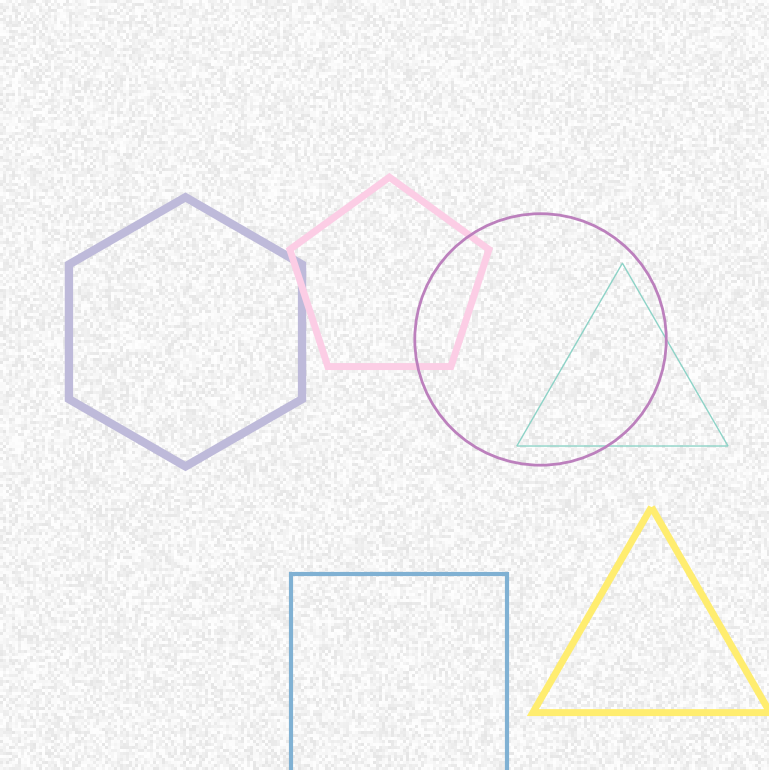[{"shape": "triangle", "thickness": 0.5, "radius": 0.79, "center": [0.808, 0.5]}, {"shape": "hexagon", "thickness": 3, "radius": 0.87, "center": [0.241, 0.569]}, {"shape": "square", "thickness": 1.5, "radius": 0.7, "center": [0.518, 0.114]}, {"shape": "pentagon", "thickness": 2.5, "radius": 0.68, "center": [0.506, 0.634]}, {"shape": "circle", "thickness": 1, "radius": 0.82, "center": [0.702, 0.559]}, {"shape": "triangle", "thickness": 2.5, "radius": 0.89, "center": [0.846, 0.163]}]